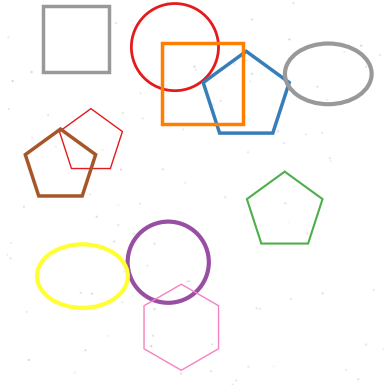[{"shape": "pentagon", "thickness": 1, "radius": 0.43, "center": [0.236, 0.632]}, {"shape": "circle", "thickness": 2, "radius": 0.57, "center": [0.454, 0.878]}, {"shape": "pentagon", "thickness": 2.5, "radius": 0.59, "center": [0.639, 0.749]}, {"shape": "pentagon", "thickness": 1.5, "radius": 0.52, "center": [0.74, 0.451]}, {"shape": "circle", "thickness": 3, "radius": 0.53, "center": [0.437, 0.319]}, {"shape": "square", "thickness": 2.5, "radius": 0.53, "center": [0.526, 0.784]}, {"shape": "oval", "thickness": 3, "radius": 0.59, "center": [0.214, 0.283]}, {"shape": "pentagon", "thickness": 2.5, "radius": 0.48, "center": [0.157, 0.569]}, {"shape": "hexagon", "thickness": 1, "radius": 0.56, "center": [0.471, 0.15]}, {"shape": "square", "thickness": 2.5, "radius": 0.43, "center": [0.198, 0.9]}, {"shape": "oval", "thickness": 3, "radius": 0.56, "center": [0.853, 0.808]}]